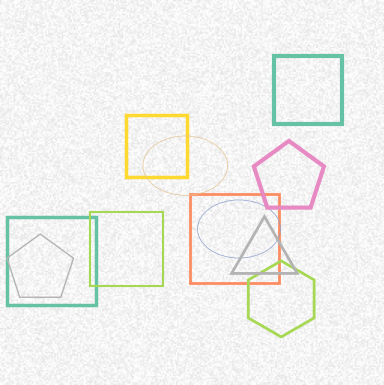[{"shape": "square", "thickness": 2.5, "radius": 0.58, "center": [0.133, 0.322]}, {"shape": "square", "thickness": 3, "radius": 0.44, "center": [0.8, 0.767]}, {"shape": "square", "thickness": 2, "radius": 0.58, "center": [0.61, 0.381]}, {"shape": "oval", "thickness": 0.5, "radius": 0.54, "center": [0.621, 0.405]}, {"shape": "pentagon", "thickness": 3, "radius": 0.48, "center": [0.75, 0.538]}, {"shape": "square", "thickness": 1.5, "radius": 0.48, "center": [0.329, 0.352]}, {"shape": "hexagon", "thickness": 2, "radius": 0.49, "center": [0.73, 0.224]}, {"shape": "square", "thickness": 2.5, "radius": 0.4, "center": [0.407, 0.621]}, {"shape": "oval", "thickness": 0.5, "radius": 0.55, "center": [0.481, 0.57]}, {"shape": "triangle", "thickness": 2, "radius": 0.49, "center": [0.687, 0.339]}, {"shape": "pentagon", "thickness": 1, "radius": 0.45, "center": [0.104, 0.301]}]